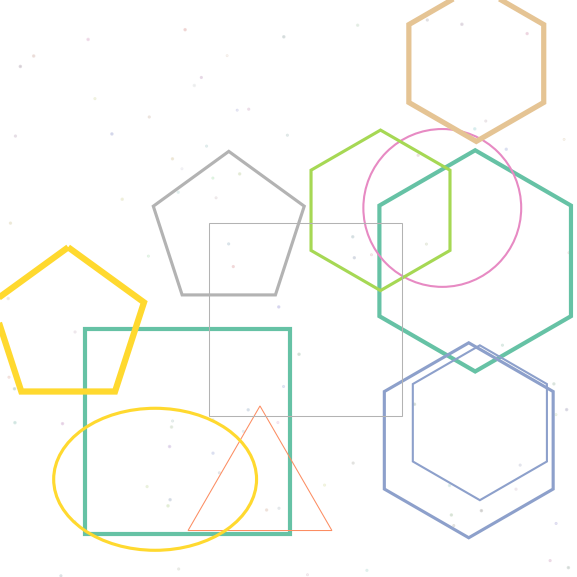[{"shape": "square", "thickness": 2, "radius": 0.89, "center": [0.324, 0.252]}, {"shape": "hexagon", "thickness": 2, "radius": 0.96, "center": [0.823, 0.547]}, {"shape": "triangle", "thickness": 0.5, "radius": 0.72, "center": [0.45, 0.152]}, {"shape": "hexagon", "thickness": 1.5, "radius": 0.84, "center": [0.812, 0.237]}, {"shape": "hexagon", "thickness": 1, "radius": 0.67, "center": [0.831, 0.267]}, {"shape": "circle", "thickness": 1, "radius": 0.68, "center": [0.766, 0.639]}, {"shape": "hexagon", "thickness": 1.5, "radius": 0.69, "center": [0.659, 0.635]}, {"shape": "oval", "thickness": 1.5, "radius": 0.88, "center": [0.269, 0.169]}, {"shape": "pentagon", "thickness": 3, "radius": 0.69, "center": [0.118, 0.433]}, {"shape": "hexagon", "thickness": 2.5, "radius": 0.67, "center": [0.825, 0.889]}, {"shape": "pentagon", "thickness": 1.5, "radius": 0.69, "center": [0.396, 0.6]}, {"shape": "square", "thickness": 0.5, "radius": 0.84, "center": [0.53, 0.446]}]